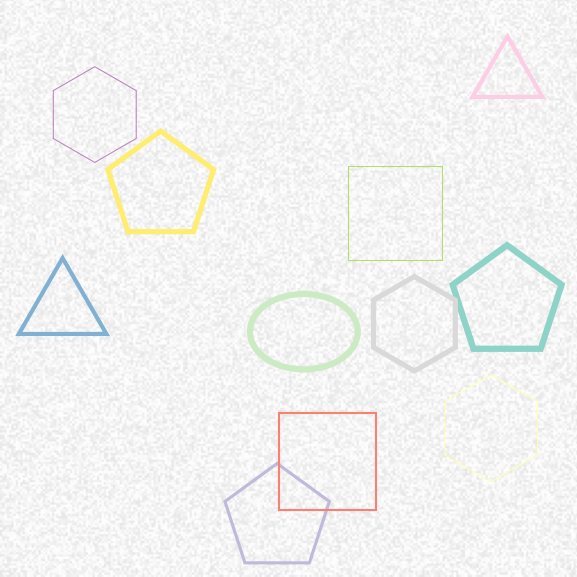[{"shape": "pentagon", "thickness": 3, "radius": 0.5, "center": [0.878, 0.475]}, {"shape": "hexagon", "thickness": 0.5, "radius": 0.46, "center": [0.851, 0.258]}, {"shape": "pentagon", "thickness": 1.5, "radius": 0.48, "center": [0.48, 0.101]}, {"shape": "square", "thickness": 1, "radius": 0.42, "center": [0.567, 0.201]}, {"shape": "triangle", "thickness": 2, "radius": 0.44, "center": [0.108, 0.465]}, {"shape": "square", "thickness": 0.5, "radius": 0.41, "center": [0.683, 0.63]}, {"shape": "triangle", "thickness": 2, "radius": 0.35, "center": [0.879, 0.866]}, {"shape": "hexagon", "thickness": 2.5, "radius": 0.41, "center": [0.718, 0.439]}, {"shape": "hexagon", "thickness": 0.5, "radius": 0.41, "center": [0.164, 0.801]}, {"shape": "oval", "thickness": 3, "radius": 0.47, "center": [0.526, 0.425]}, {"shape": "pentagon", "thickness": 2.5, "radius": 0.48, "center": [0.278, 0.676]}]